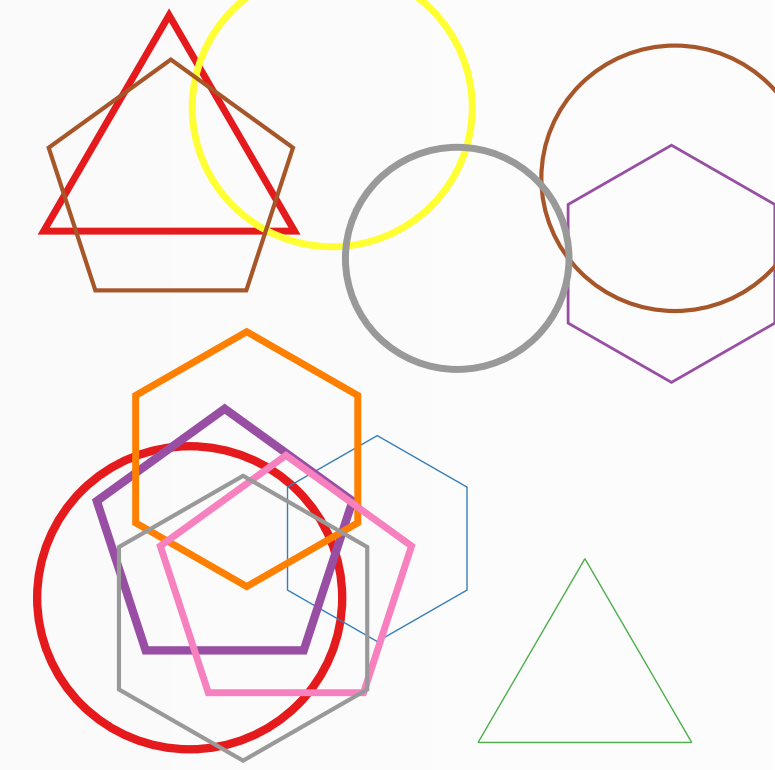[{"shape": "triangle", "thickness": 2.5, "radius": 0.93, "center": [0.218, 0.793]}, {"shape": "circle", "thickness": 3, "radius": 0.98, "center": [0.245, 0.224]}, {"shape": "hexagon", "thickness": 0.5, "radius": 0.67, "center": [0.487, 0.301]}, {"shape": "triangle", "thickness": 0.5, "radius": 0.8, "center": [0.755, 0.115]}, {"shape": "hexagon", "thickness": 1, "radius": 0.77, "center": [0.866, 0.657]}, {"shape": "pentagon", "thickness": 3, "radius": 0.87, "center": [0.29, 0.296]}, {"shape": "hexagon", "thickness": 2.5, "radius": 0.83, "center": [0.318, 0.404]}, {"shape": "circle", "thickness": 2.5, "radius": 0.9, "center": [0.429, 0.86]}, {"shape": "circle", "thickness": 1.5, "radius": 0.86, "center": [0.871, 0.768]}, {"shape": "pentagon", "thickness": 1.5, "radius": 0.83, "center": [0.22, 0.757]}, {"shape": "pentagon", "thickness": 2.5, "radius": 0.85, "center": [0.369, 0.238]}, {"shape": "hexagon", "thickness": 1.5, "radius": 0.92, "center": [0.314, 0.197]}, {"shape": "circle", "thickness": 2.5, "radius": 0.72, "center": [0.59, 0.664]}]